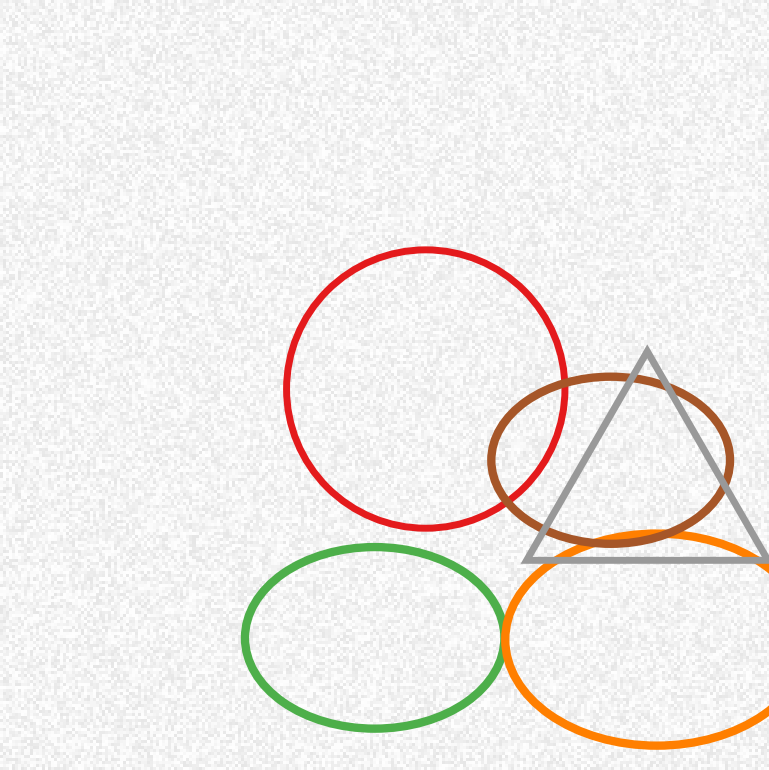[{"shape": "circle", "thickness": 2.5, "radius": 0.9, "center": [0.553, 0.495]}, {"shape": "oval", "thickness": 3, "radius": 0.84, "center": [0.487, 0.172]}, {"shape": "oval", "thickness": 3, "radius": 0.98, "center": [0.853, 0.169]}, {"shape": "oval", "thickness": 3, "radius": 0.78, "center": [0.793, 0.402]}, {"shape": "triangle", "thickness": 2.5, "radius": 0.9, "center": [0.841, 0.363]}]